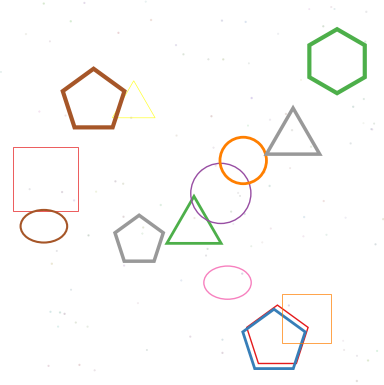[{"shape": "pentagon", "thickness": 1, "radius": 0.42, "center": [0.721, 0.124]}, {"shape": "square", "thickness": 0.5, "radius": 0.42, "center": [0.119, 0.535]}, {"shape": "pentagon", "thickness": 2, "radius": 0.43, "center": [0.712, 0.112]}, {"shape": "triangle", "thickness": 2, "radius": 0.41, "center": [0.504, 0.409]}, {"shape": "hexagon", "thickness": 3, "radius": 0.42, "center": [0.875, 0.841]}, {"shape": "circle", "thickness": 1, "radius": 0.39, "center": [0.574, 0.498]}, {"shape": "circle", "thickness": 2, "radius": 0.3, "center": [0.632, 0.583]}, {"shape": "square", "thickness": 0.5, "radius": 0.32, "center": [0.796, 0.173]}, {"shape": "triangle", "thickness": 0.5, "radius": 0.32, "center": [0.347, 0.726]}, {"shape": "pentagon", "thickness": 3, "radius": 0.42, "center": [0.243, 0.737]}, {"shape": "oval", "thickness": 1.5, "radius": 0.3, "center": [0.114, 0.412]}, {"shape": "oval", "thickness": 1, "radius": 0.31, "center": [0.591, 0.266]}, {"shape": "triangle", "thickness": 2.5, "radius": 0.4, "center": [0.761, 0.64]}, {"shape": "pentagon", "thickness": 2.5, "radius": 0.33, "center": [0.361, 0.375]}]